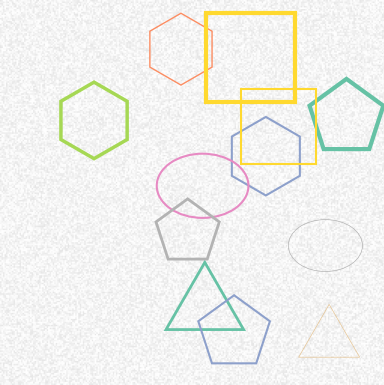[{"shape": "pentagon", "thickness": 3, "radius": 0.5, "center": [0.9, 0.694]}, {"shape": "triangle", "thickness": 2, "radius": 0.58, "center": [0.532, 0.202]}, {"shape": "hexagon", "thickness": 1, "radius": 0.47, "center": [0.47, 0.872]}, {"shape": "hexagon", "thickness": 1.5, "radius": 0.51, "center": [0.691, 0.594]}, {"shape": "pentagon", "thickness": 1.5, "radius": 0.49, "center": [0.608, 0.135]}, {"shape": "oval", "thickness": 1.5, "radius": 0.6, "center": [0.526, 0.517]}, {"shape": "hexagon", "thickness": 2.5, "radius": 0.5, "center": [0.244, 0.687]}, {"shape": "square", "thickness": 1.5, "radius": 0.49, "center": [0.723, 0.672]}, {"shape": "square", "thickness": 3, "radius": 0.58, "center": [0.651, 0.851]}, {"shape": "triangle", "thickness": 0.5, "radius": 0.46, "center": [0.855, 0.118]}, {"shape": "pentagon", "thickness": 2, "radius": 0.43, "center": [0.487, 0.397]}, {"shape": "oval", "thickness": 0.5, "radius": 0.48, "center": [0.845, 0.362]}]